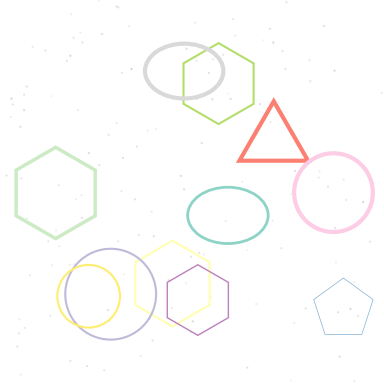[{"shape": "oval", "thickness": 2, "radius": 0.52, "center": [0.592, 0.441]}, {"shape": "hexagon", "thickness": 1.5, "radius": 0.56, "center": [0.448, 0.263]}, {"shape": "circle", "thickness": 1.5, "radius": 0.59, "center": [0.288, 0.236]}, {"shape": "triangle", "thickness": 3, "radius": 0.51, "center": [0.711, 0.634]}, {"shape": "pentagon", "thickness": 0.5, "radius": 0.41, "center": [0.892, 0.197]}, {"shape": "hexagon", "thickness": 1.5, "radius": 0.53, "center": [0.568, 0.783]}, {"shape": "circle", "thickness": 3, "radius": 0.51, "center": [0.866, 0.5]}, {"shape": "oval", "thickness": 3, "radius": 0.51, "center": [0.478, 0.815]}, {"shape": "hexagon", "thickness": 1, "radius": 0.46, "center": [0.514, 0.221]}, {"shape": "hexagon", "thickness": 2.5, "radius": 0.59, "center": [0.145, 0.499]}, {"shape": "circle", "thickness": 1.5, "radius": 0.41, "center": [0.23, 0.231]}]